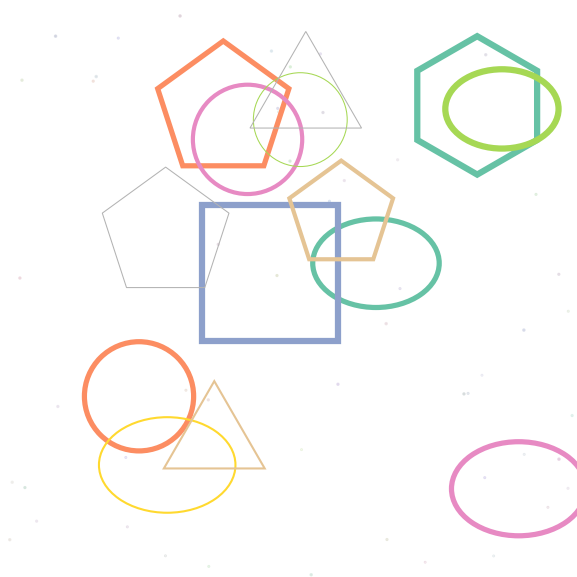[{"shape": "oval", "thickness": 2.5, "radius": 0.55, "center": [0.651, 0.543]}, {"shape": "hexagon", "thickness": 3, "radius": 0.6, "center": [0.826, 0.817]}, {"shape": "circle", "thickness": 2.5, "radius": 0.47, "center": [0.241, 0.313]}, {"shape": "pentagon", "thickness": 2.5, "radius": 0.6, "center": [0.387, 0.809]}, {"shape": "square", "thickness": 3, "radius": 0.59, "center": [0.467, 0.526]}, {"shape": "oval", "thickness": 2.5, "radius": 0.58, "center": [0.898, 0.153]}, {"shape": "circle", "thickness": 2, "radius": 0.47, "center": [0.429, 0.758]}, {"shape": "oval", "thickness": 3, "radius": 0.49, "center": [0.869, 0.811]}, {"shape": "circle", "thickness": 0.5, "radius": 0.41, "center": [0.52, 0.792]}, {"shape": "oval", "thickness": 1, "radius": 0.59, "center": [0.29, 0.194]}, {"shape": "triangle", "thickness": 1, "radius": 0.5, "center": [0.371, 0.238]}, {"shape": "pentagon", "thickness": 2, "radius": 0.47, "center": [0.591, 0.627]}, {"shape": "triangle", "thickness": 0.5, "radius": 0.56, "center": [0.529, 0.833]}, {"shape": "pentagon", "thickness": 0.5, "radius": 0.58, "center": [0.287, 0.594]}]